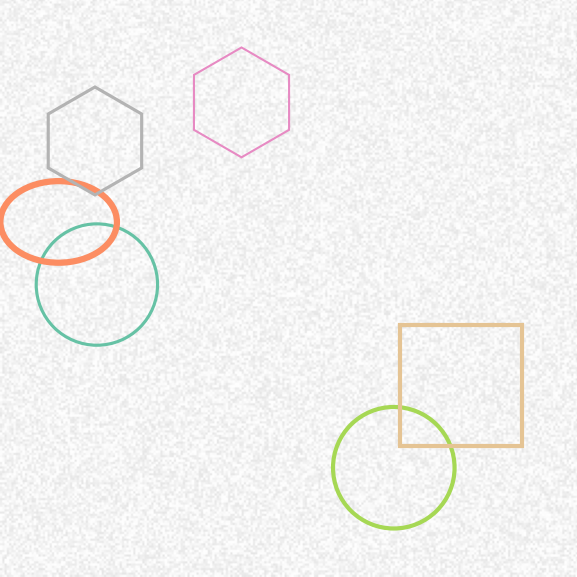[{"shape": "circle", "thickness": 1.5, "radius": 0.53, "center": [0.168, 0.506]}, {"shape": "oval", "thickness": 3, "radius": 0.5, "center": [0.102, 0.615]}, {"shape": "hexagon", "thickness": 1, "radius": 0.48, "center": [0.418, 0.822]}, {"shape": "circle", "thickness": 2, "radius": 0.53, "center": [0.682, 0.189]}, {"shape": "square", "thickness": 2, "radius": 0.53, "center": [0.798, 0.331]}, {"shape": "hexagon", "thickness": 1.5, "radius": 0.47, "center": [0.164, 0.755]}]